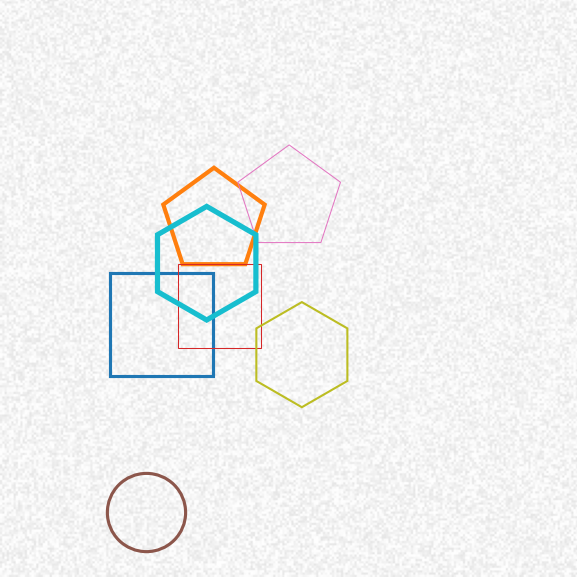[{"shape": "square", "thickness": 1.5, "radius": 0.45, "center": [0.279, 0.437]}, {"shape": "pentagon", "thickness": 2, "radius": 0.46, "center": [0.371, 0.616]}, {"shape": "square", "thickness": 0.5, "radius": 0.36, "center": [0.381, 0.469]}, {"shape": "circle", "thickness": 1.5, "radius": 0.34, "center": [0.254, 0.112]}, {"shape": "pentagon", "thickness": 0.5, "radius": 0.47, "center": [0.501, 0.655]}, {"shape": "hexagon", "thickness": 1, "radius": 0.46, "center": [0.523, 0.385]}, {"shape": "hexagon", "thickness": 2.5, "radius": 0.49, "center": [0.358, 0.543]}]